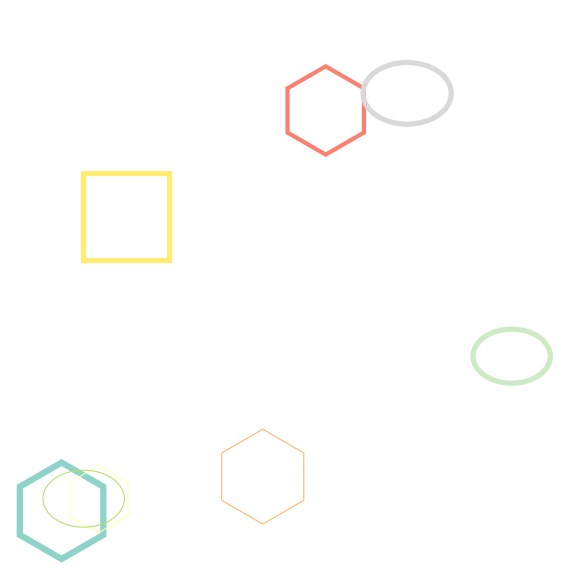[{"shape": "hexagon", "thickness": 3, "radius": 0.42, "center": [0.107, 0.115]}, {"shape": "hexagon", "thickness": 0.5, "radius": 0.29, "center": [0.171, 0.135]}, {"shape": "hexagon", "thickness": 2, "radius": 0.38, "center": [0.564, 0.808]}, {"shape": "hexagon", "thickness": 0.5, "radius": 0.41, "center": [0.455, 0.174]}, {"shape": "oval", "thickness": 0.5, "radius": 0.35, "center": [0.145, 0.136]}, {"shape": "oval", "thickness": 2.5, "radius": 0.38, "center": [0.705, 0.837]}, {"shape": "oval", "thickness": 2.5, "radius": 0.33, "center": [0.886, 0.382]}, {"shape": "square", "thickness": 2.5, "radius": 0.37, "center": [0.218, 0.624]}]